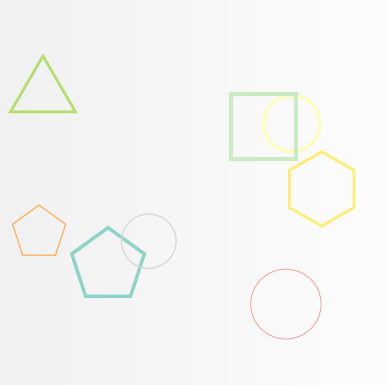[{"shape": "pentagon", "thickness": 2.5, "radius": 0.49, "center": [0.279, 0.31]}, {"shape": "circle", "thickness": 2, "radius": 0.36, "center": [0.753, 0.679]}, {"shape": "circle", "thickness": 0.5, "radius": 0.45, "center": [0.738, 0.21]}, {"shape": "pentagon", "thickness": 1, "radius": 0.36, "center": [0.101, 0.395]}, {"shape": "triangle", "thickness": 2, "radius": 0.48, "center": [0.111, 0.758]}, {"shape": "circle", "thickness": 1, "radius": 0.35, "center": [0.384, 0.374]}, {"shape": "square", "thickness": 3, "radius": 0.42, "center": [0.68, 0.671]}, {"shape": "hexagon", "thickness": 2, "radius": 0.48, "center": [0.83, 0.509]}]